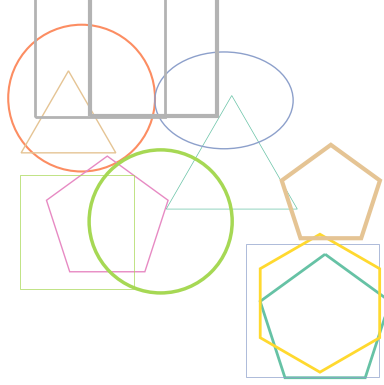[{"shape": "triangle", "thickness": 0.5, "radius": 0.98, "center": [0.602, 0.555]}, {"shape": "pentagon", "thickness": 2, "radius": 0.89, "center": [0.844, 0.162]}, {"shape": "circle", "thickness": 1.5, "radius": 0.95, "center": [0.212, 0.745]}, {"shape": "square", "thickness": 0.5, "radius": 0.86, "center": [0.811, 0.194]}, {"shape": "oval", "thickness": 1, "radius": 0.9, "center": [0.582, 0.739]}, {"shape": "pentagon", "thickness": 1, "radius": 0.83, "center": [0.279, 0.428]}, {"shape": "circle", "thickness": 2.5, "radius": 0.93, "center": [0.417, 0.425]}, {"shape": "square", "thickness": 0.5, "radius": 0.74, "center": [0.2, 0.397]}, {"shape": "hexagon", "thickness": 2, "radius": 0.9, "center": [0.831, 0.212]}, {"shape": "pentagon", "thickness": 3, "radius": 0.67, "center": [0.859, 0.49]}, {"shape": "triangle", "thickness": 1, "radius": 0.71, "center": [0.178, 0.674]}, {"shape": "square", "thickness": 3, "radius": 0.82, "center": [0.399, 0.863]}, {"shape": "square", "thickness": 2, "radius": 0.85, "center": [0.259, 0.865]}]